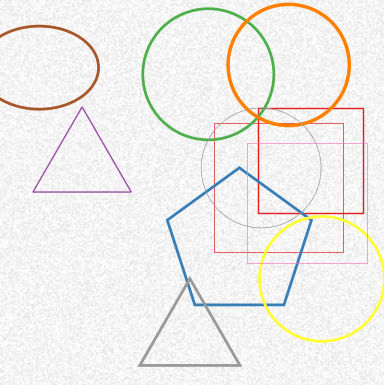[{"shape": "square", "thickness": 0.5, "radius": 0.84, "center": [0.724, 0.513]}, {"shape": "square", "thickness": 1, "radius": 0.68, "center": [0.807, 0.584]}, {"shape": "pentagon", "thickness": 2, "radius": 0.98, "center": [0.622, 0.367]}, {"shape": "circle", "thickness": 2, "radius": 0.85, "center": [0.541, 0.807]}, {"shape": "triangle", "thickness": 1, "radius": 0.74, "center": [0.213, 0.575]}, {"shape": "circle", "thickness": 2.5, "radius": 0.79, "center": [0.75, 0.831]}, {"shape": "circle", "thickness": 2, "radius": 0.81, "center": [0.836, 0.276]}, {"shape": "oval", "thickness": 2, "radius": 0.77, "center": [0.102, 0.824]}, {"shape": "square", "thickness": 0.5, "radius": 0.78, "center": [0.797, 0.472]}, {"shape": "circle", "thickness": 0.5, "radius": 0.78, "center": [0.678, 0.564]}, {"shape": "triangle", "thickness": 2, "radius": 0.75, "center": [0.493, 0.126]}]